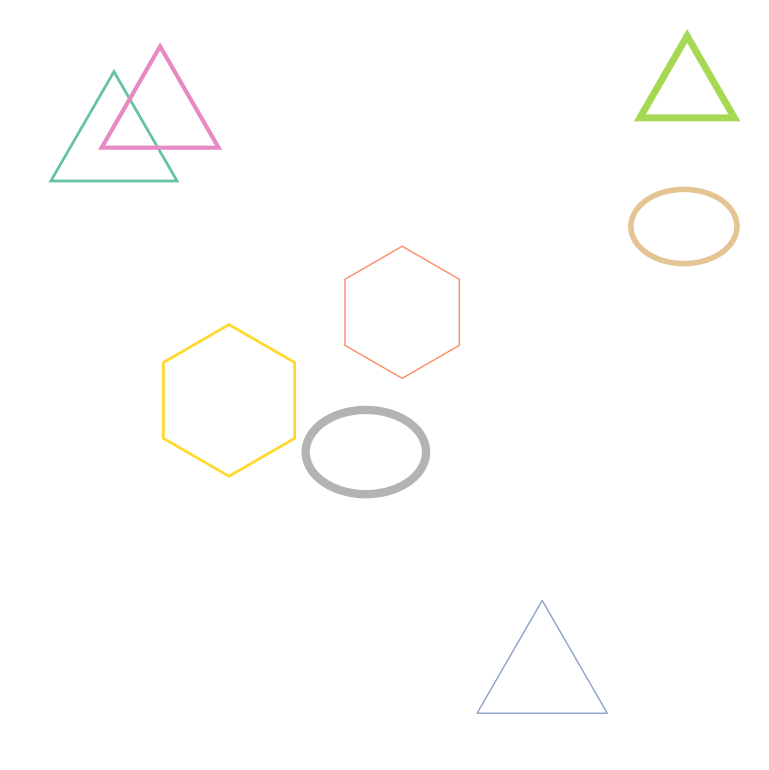[{"shape": "triangle", "thickness": 1, "radius": 0.47, "center": [0.148, 0.812]}, {"shape": "hexagon", "thickness": 0.5, "radius": 0.43, "center": [0.522, 0.594]}, {"shape": "triangle", "thickness": 0.5, "radius": 0.49, "center": [0.704, 0.123]}, {"shape": "triangle", "thickness": 1.5, "radius": 0.44, "center": [0.208, 0.852]}, {"shape": "triangle", "thickness": 2.5, "radius": 0.35, "center": [0.892, 0.882]}, {"shape": "hexagon", "thickness": 1, "radius": 0.49, "center": [0.297, 0.48]}, {"shape": "oval", "thickness": 2, "radius": 0.34, "center": [0.888, 0.706]}, {"shape": "oval", "thickness": 3, "radius": 0.39, "center": [0.475, 0.413]}]